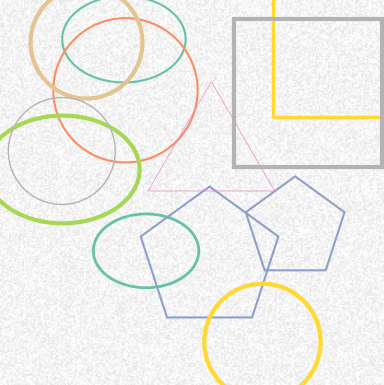[{"shape": "oval", "thickness": 2, "radius": 0.68, "center": [0.379, 0.348]}, {"shape": "oval", "thickness": 1.5, "radius": 0.8, "center": [0.322, 0.898]}, {"shape": "circle", "thickness": 1.5, "radius": 0.94, "center": [0.326, 0.765]}, {"shape": "pentagon", "thickness": 1.5, "radius": 0.67, "center": [0.767, 0.407]}, {"shape": "pentagon", "thickness": 1.5, "radius": 0.94, "center": [0.544, 0.328]}, {"shape": "triangle", "thickness": 0.5, "radius": 0.95, "center": [0.549, 0.599]}, {"shape": "oval", "thickness": 3, "radius": 1.0, "center": [0.163, 0.56]}, {"shape": "circle", "thickness": 3, "radius": 0.76, "center": [0.682, 0.112]}, {"shape": "square", "thickness": 2.5, "radius": 0.79, "center": [0.866, 0.854]}, {"shape": "circle", "thickness": 3, "radius": 0.73, "center": [0.225, 0.889]}, {"shape": "square", "thickness": 3, "radius": 0.96, "center": [0.801, 0.759]}, {"shape": "circle", "thickness": 1, "radius": 0.69, "center": [0.161, 0.608]}]